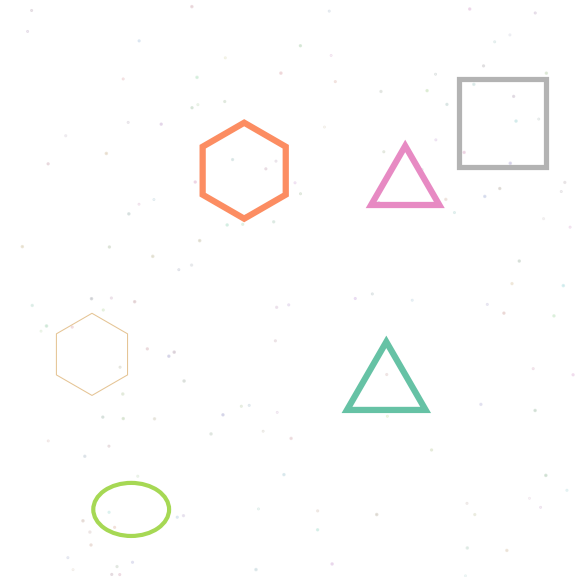[{"shape": "triangle", "thickness": 3, "radius": 0.39, "center": [0.669, 0.329]}, {"shape": "hexagon", "thickness": 3, "radius": 0.42, "center": [0.423, 0.704]}, {"shape": "triangle", "thickness": 3, "radius": 0.34, "center": [0.702, 0.678]}, {"shape": "oval", "thickness": 2, "radius": 0.33, "center": [0.227, 0.117]}, {"shape": "hexagon", "thickness": 0.5, "radius": 0.36, "center": [0.159, 0.386]}, {"shape": "square", "thickness": 2.5, "radius": 0.38, "center": [0.87, 0.787]}]